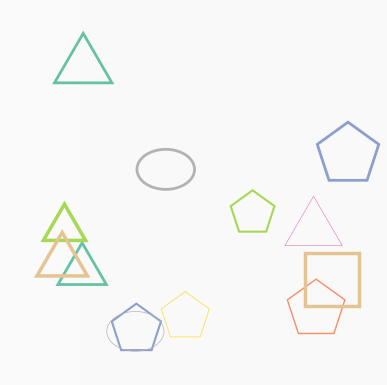[{"shape": "triangle", "thickness": 2, "radius": 0.36, "center": [0.212, 0.297]}, {"shape": "triangle", "thickness": 2, "radius": 0.43, "center": [0.215, 0.828]}, {"shape": "pentagon", "thickness": 1, "radius": 0.39, "center": [0.816, 0.197]}, {"shape": "pentagon", "thickness": 2, "radius": 0.42, "center": [0.898, 0.599]}, {"shape": "pentagon", "thickness": 1.5, "radius": 0.33, "center": [0.352, 0.145]}, {"shape": "triangle", "thickness": 0.5, "radius": 0.43, "center": [0.809, 0.405]}, {"shape": "pentagon", "thickness": 1.5, "radius": 0.3, "center": [0.652, 0.446]}, {"shape": "triangle", "thickness": 2.5, "radius": 0.31, "center": [0.166, 0.407]}, {"shape": "pentagon", "thickness": 0.5, "radius": 0.33, "center": [0.478, 0.178]}, {"shape": "triangle", "thickness": 2.5, "radius": 0.38, "center": [0.161, 0.321]}, {"shape": "square", "thickness": 2.5, "radius": 0.35, "center": [0.857, 0.274]}, {"shape": "oval", "thickness": 0.5, "radius": 0.37, "center": [0.349, 0.139]}, {"shape": "oval", "thickness": 2, "radius": 0.37, "center": [0.428, 0.56]}]